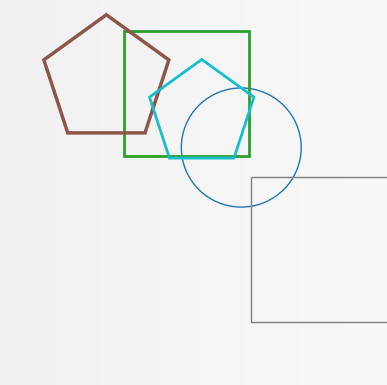[{"shape": "circle", "thickness": 1, "radius": 0.77, "center": [0.623, 0.617]}, {"shape": "square", "thickness": 2, "radius": 0.81, "center": [0.481, 0.757]}, {"shape": "pentagon", "thickness": 2.5, "radius": 0.85, "center": [0.275, 0.792]}, {"shape": "square", "thickness": 1, "radius": 0.94, "center": [0.835, 0.352]}, {"shape": "pentagon", "thickness": 2, "radius": 0.71, "center": [0.521, 0.704]}]